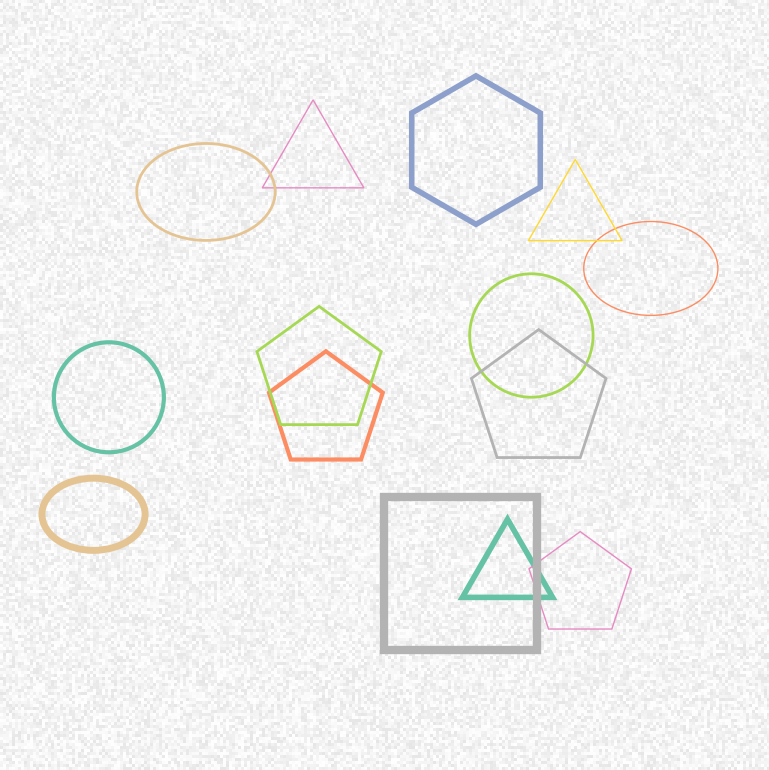[{"shape": "triangle", "thickness": 2, "radius": 0.34, "center": [0.659, 0.258]}, {"shape": "circle", "thickness": 1.5, "radius": 0.36, "center": [0.141, 0.484]}, {"shape": "pentagon", "thickness": 1.5, "radius": 0.39, "center": [0.423, 0.466]}, {"shape": "oval", "thickness": 0.5, "radius": 0.44, "center": [0.845, 0.651]}, {"shape": "hexagon", "thickness": 2, "radius": 0.48, "center": [0.618, 0.805]}, {"shape": "triangle", "thickness": 0.5, "radius": 0.38, "center": [0.407, 0.794]}, {"shape": "pentagon", "thickness": 0.5, "radius": 0.35, "center": [0.754, 0.24]}, {"shape": "pentagon", "thickness": 1, "radius": 0.42, "center": [0.414, 0.517]}, {"shape": "circle", "thickness": 1, "radius": 0.4, "center": [0.69, 0.564]}, {"shape": "triangle", "thickness": 0.5, "radius": 0.35, "center": [0.747, 0.723]}, {"shape": "oval", "thickness": 1, "radius": 0.45, "center": [0.267, 0.751]}, {"shape": "oval", "thickness": 2.5, "radius": 0.33, "center": [0.121, 0.332]}, {"shape": "square", "thickness": 3, "radius": 0.5, "center": [0.598, 0.255]}, {"shape": "pentagon", "thickness": 1, "radius": 0.46, "center": [0.7, 0.48]}]